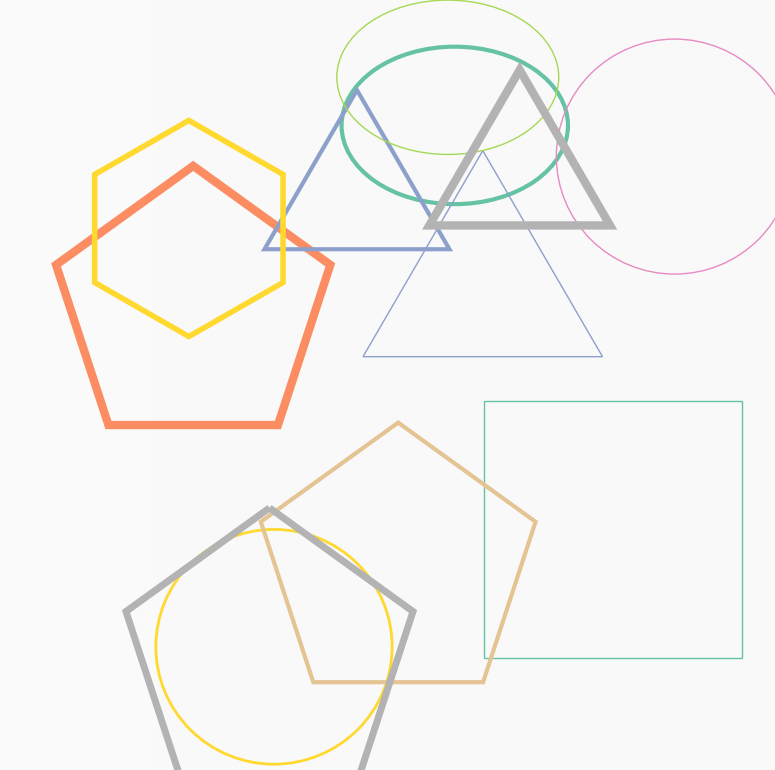[{"shape": "oval", "thickness": 1.5, "radius": 0.73, "center": [0.587, 0.837]}, {"shape": "square", "thickness": 0.5, "radius": 0.83, "center": [0.791, 0.312]}, {"shape": "pentagon", "thickness": 3, "radius": 0.93, "center": [0.249, 0.599]}, {"shape": "triangle", "thickness": 0.5, "radius": 0.89, "center": [0.623, 0.626]}, {"shape": "triangle", "thickness": 1.5, "radius": 0.69, "center": [0.461, 0.745]}, {"shape": "circle", "thickness": 0.5, "radius": 0.76, "center": [0.87, 0.797]}, {"shape": "oval", "thickness": 0.5, "radius": 0.72, "center": [0.578, 0.9]}, {"shape": "hexagon", "thickness": 2, "radius": 0.7, "center": [0.244, 0.703]}, {"shape": "circle", "thickness": 1, "radius": 0.76, "center": [0.354, 0.16]}, {"shape": "pentagon", "thickness": 1.5, "radius": 0.93, "center": [0.514, 0.265]}, {"shape": "triangle", "thickness": 3, "radius": 0.67, "center": [0.671, 0.775]}, {"shape": "pentagon", "thickness": 2.5, "radius": 0.97, "center": [0.348, 0.146]}]